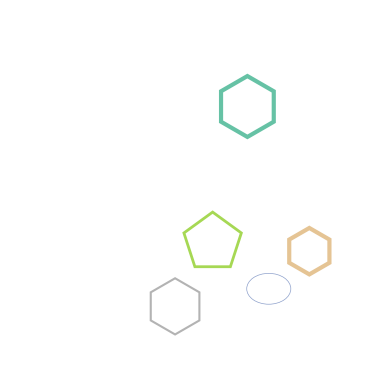[{"shape": "hexagon", "thickness": 3, "radius": 0.4, "center": [0.643, 0.723]}, {"shape": "oval", "thickness": 0.5, "radius": 0.29, "center": [0.698, 0.25]}, {"shape": "pentagon", "thickness": 2, "radius": 0.39, "center": [0.552, 0.371]}, {"shape": "hexagon", "thickness": 3, "radius": 0.3, "center": [0.803, 0.348]}, {"shape": "hexagon", "thickness": 1.5, "radius": 0.36, "center": [0.455, 0.204]}]